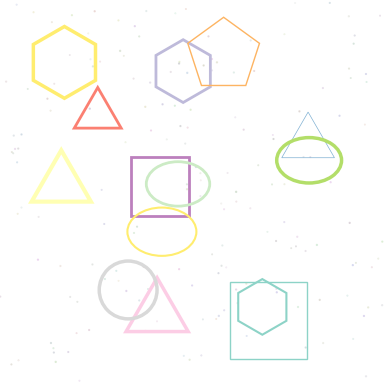[{"shape": "hexagon", "thickness": 1.5, "radius": 0.36, "center": [0.681, 0.203]}, {"shape": "square", "thickness": 1, "radius": 0.5, "center": [0.696, 0.167]}, {"shape": "triangle", "thickness": 3, "radius": 0.44, "center": [0.159, 0.521]}, {"shape": "hexagon", "thickness": 2, "radius": 0.41, "center": [0.476, 0.815]}, {"shape": "triangle", "thickness": 2, "radius": 0.35, "center": [0.254, 0.702]}, {"shape": "triangle", "thickness": 0.5, "radius": 0.4, "center": [0.8, 0.63]}, {"shape": "pentagon", "thickness": 1, "radius": 0.49, "center": [0.581, 0.857]}, {"shape": "oval", "thickness": 2.5, "radius": 0.42, "center": [0.803, 0.584]}, {"shape": "triangle", "thickness": 2.5, "radius": 0.47, "center": [0.408, 0.185]}, {"shape": "circle", "thickness": 2.5, "radius": 0.38, "center": [0.333, 0.247]}, {"shape": "square", "thickness": 2, "radius": 0.38, "center": [0.416, 0.516]}, {"shape": "oval", "thickness": 2, "radius": 0.41, "center": [0.462, 0.522]}, {"shape": "oval", "thickness": 1.5, "radius": 0.45, "center": [0.421, 0.398]}, {"shape": "hexagon", "thickness": 2.5, "radius": 0.47, "center": [0.167, 0.838]}]